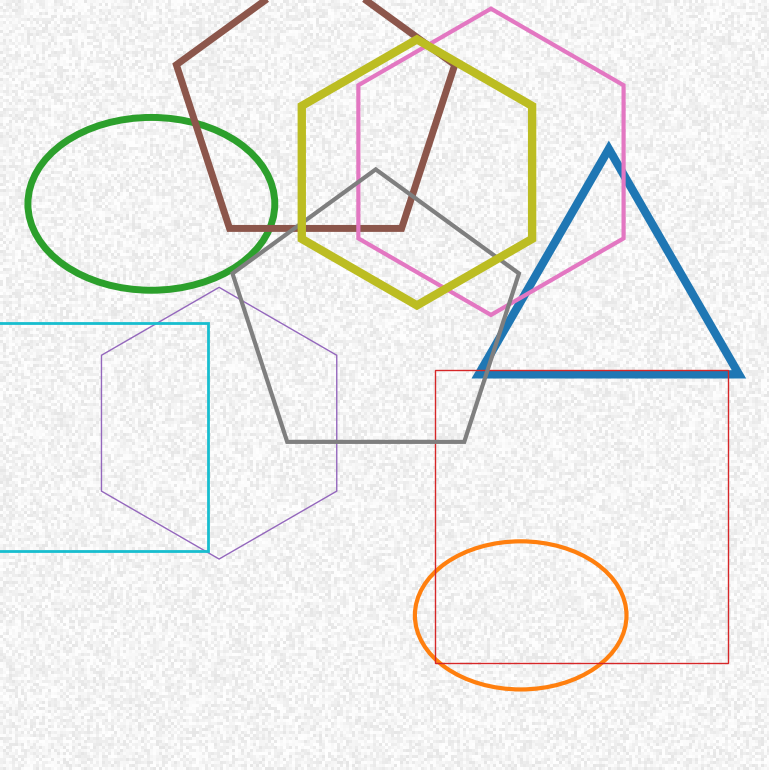[{"shape": "triangle", "thickness": 3, "radius": 0.98, "center": [0.791, 0.611]}, {"shape": "oval", "thickness": 1.5, "radius": 0.69, "center": [0.676, 0.201]}, {"shape": "oval", "thickness": 2.5, "radius": 0.8, "center": [0.197, 0.735]}, {"shape": "square", "thickness": 0.5, "radius": 0.95, "center": [0.755, 0.329]}, {"shape": "hexagon", "thickness": 0.5, "radius": 0.88, "center": [0.285, 0.45]}, {"shape": "pentagon", "thickness": 2.5, "radius": 0.95, "center": [0.41, 0.857]}, {"shape": "hexagon", "thickness": 1.5, "radius": 0.99, "center": [0.638, 0.79]}, {"shape": "pentagon", "thickness": 1.5, "radius": 0.98, "center": [0.488, 0.584]}, {"shape": "hexagon", "thickness": 3, "radius": 0.86, "center": [0.541, 0.776]}, {"shape": "square", "thickness": 1, "radius": 0.74, "center": [0.122, 0.433]}]